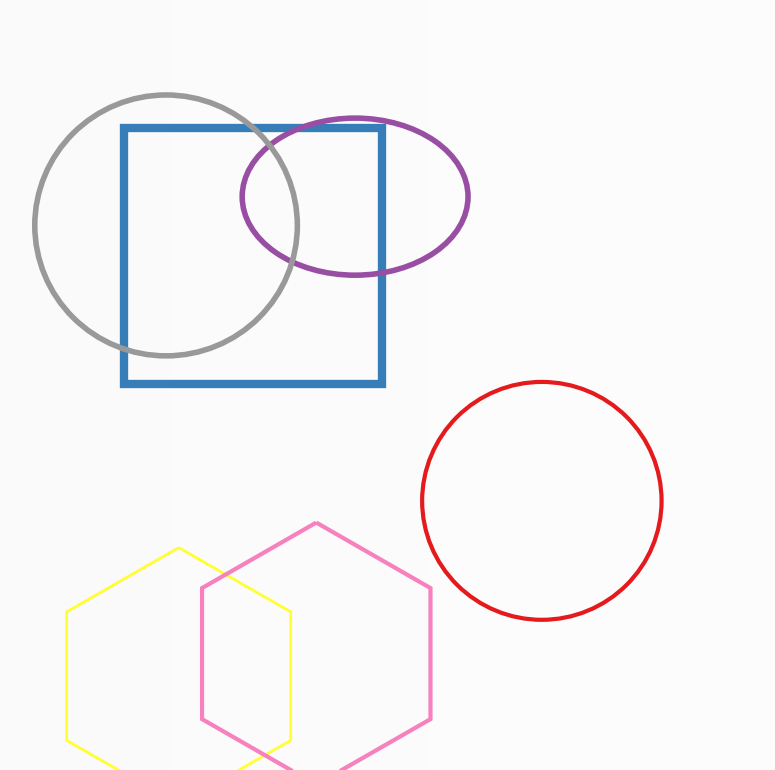[{"shape": "circle", "thickness": 1.5, "radius": 0.77, "center": [0.699, 0.35]}, {"shape": "square", "thickness": 3, "radius": 0.83, "center": [0.327, 0.667]}, {"shape": "oval", "thickness": 2, "radius": 0.73, "center": [0.458, 0.745]}, {"shape": "hexagon", "thickness": 1, "radius": 0.83, "center": [0.231, 0.122]}, {"shape": "hexagon", "thickness": 1.5, "radius": 0.85, "center": [0.408, 0.151]}, {"shape": "circle", "thickness": 2, "radius": 0.85, "center": [0.214, 0.707]}]